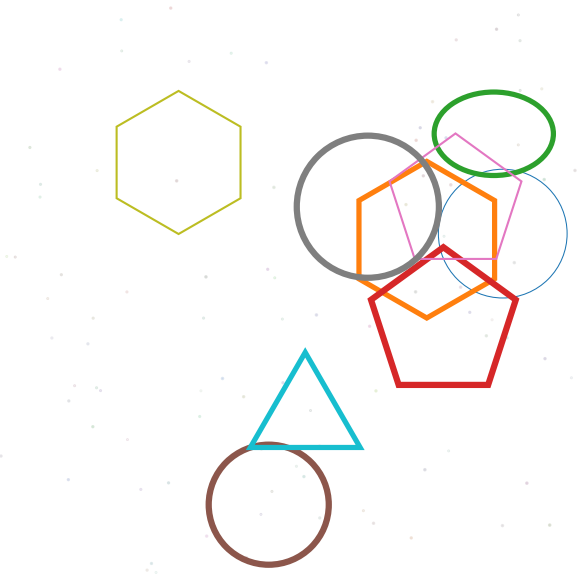[{"shape": "circle", "thickness": 0.5, "radius": 0.56, "center": [0.871, 0.595]}, {"shape": "hexagon", "thickness": 2.5, "radius": 0.68, "center": [0.739, 0.584]}, {"shape": "oval", "thickness": 2.5, "radius": 0.52, "center": [0.855, 0.767]}, {"shape": "pentagon", "thickness": 3, "radius": 0.66, "center": [0.768, 0.439]}, {"shape": "circle", "thickness": 3, "radius": 0.52, "center": [0.465, 0.125]}, {"shape": "pentagon", "thickness": 1, "radius": 0.6, "center": [0.789, 0.648]}, {"shape": "circle", "thickness": 3, "radius": 0.62, "center": [0.637, 0.641]}, {"shape": "hexagon", "thickness": 1, "radius": 0.62, "center": [0.309, 0.718]}, {"shape": "triangle", "thickness": 2.5, "radius": 0.55, "center": [0.529, 0.279]}]